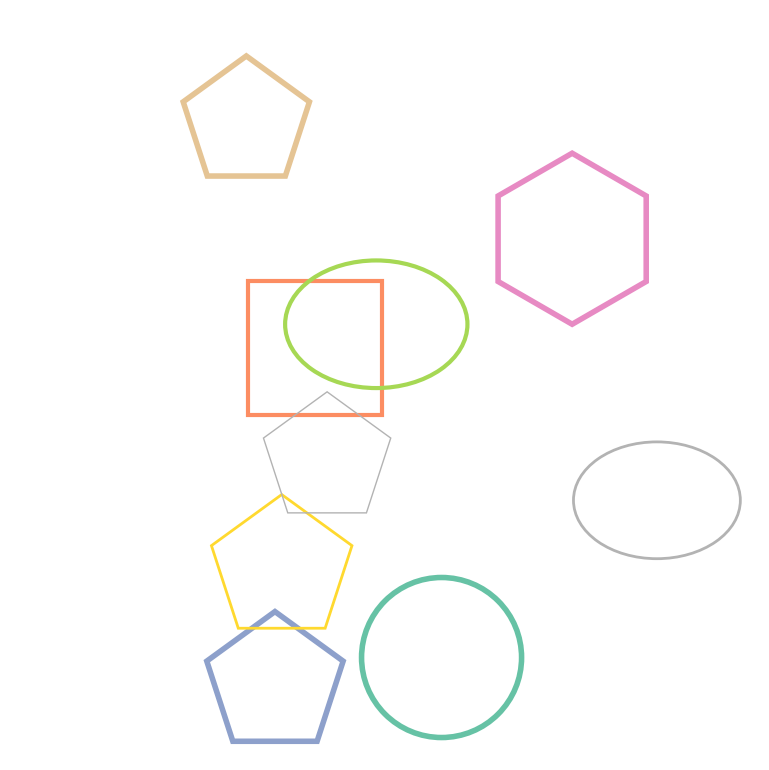[{"shape": "circle", "thickness": 2, "radius": 0.52, "center": [0.573, 0.146]}, {"shape": "square", "thickness": 1.5, "radius": 0.43, "center": [0.409, 0.548]}, {"shape": "pentagon", "thickness": 2, "radius": 0.47, "center": [0.357, 0.113]}, {"shape": "hexagon", "thickness": 2, "radius": 0.56, "center": [0.743, 0.69]}, {"shape": "oval", "thickness": 1.5, "radius": 0.59, "center": [0.489, 0.579]}, {"shape": "pentagon", "thickness": 1, "radius": 0.48, "center": [0.366, 0.262]}, {"shape": "pentagon", "thickness": 2, "radius": 0.43, "center": [0.32, 0.841]}, {"shape": "oval", "thickness": 1, "radius": 0.54, "center": [0.853, 0.35]}, {"shape": "pentagon", "thickness": 0.5, "radius": 0.43, "center": [0.425, 0.404]}]